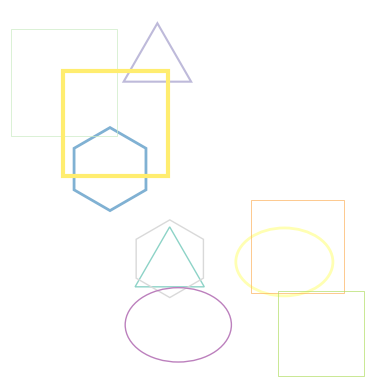[{"shape": "triangle", "thickness": 1, "radius": 0.52, "center": [0.441, 0.307]}, {"shape": "oval", "thickness": 2, "radius": 0.63, "center": [0.739, 0.32]}, {"shape": "triangle", "thickness": 1.5, "radius": 0.51, "center": [0.409, 0.838]}, {"shape": "hexagon", "thickness": 2, "radius": 0.54, "center": [0.286, 0.561]}, {"shape": "square", "thickness": 0.5, "radius": 0.61, "center": [0.772, 0.36]}, {"shape": "square", "thickness": 0.5, "radius": 0.55, "center": [0.834, 0.133]}, {"shape": "hexagon", "thickness": 1, "radius": 0.5, "center": [0.441, 0.328]}, {"shape": "oval", "thickness": 1, "radius": 0.69, "center": [0.463, 0.156]}, {"shape": "square", "thickness": 0.5, "radius": 0.69, "center": [0.166, 0.785]}, {"shape": "square", "thickness": 3, "radius": 0.68, "center": [0.299, 0.678]}]